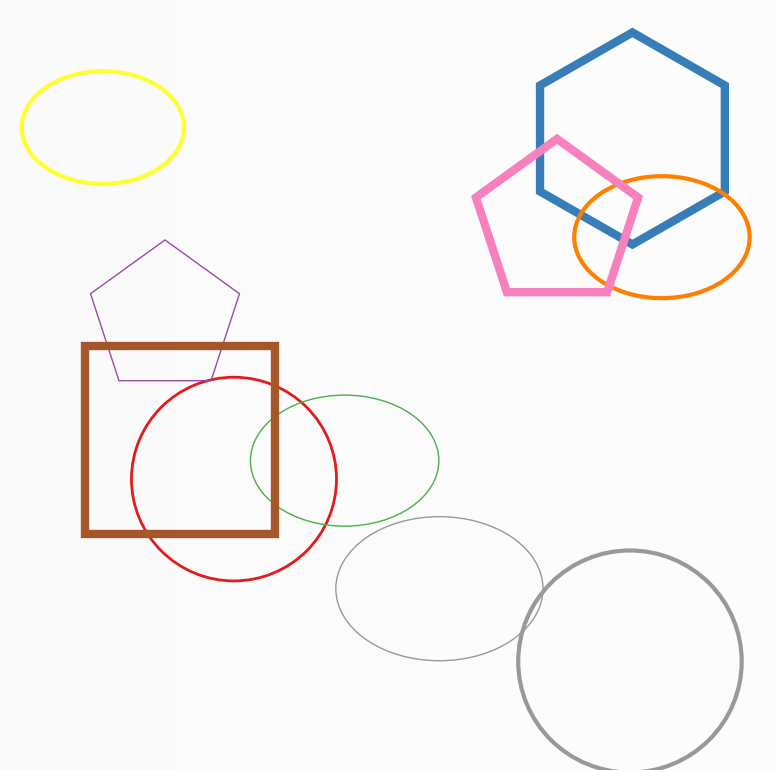[{"shape": "circle", "thickness": 1, "radius": 0.66, "center": [0.302, 0.378]}, {"shape": "hexagon", "thickness": 3, "radius": 0.69, "center": [0.816, 0.82]}, {"shape": "oval", "thickness": 0.5, "radius": 0.61, "center": [0.445, 0.402]}, {"shape": "pentagon", "thickness": 0.5, "radius": 0.51, "center": [0.213, 0.587]}, {"shape": "oval", "thickness": 1.5, "radius": 0.57, "center": [0.854, 0.692]}, {"shape": "oval", "thickness": 1.5, "radius": 0.52, "center": [0.133, 0.834]}, {"shape": "square", "thickness": 3, "radius": 0.61, "center": [0.232, 0.428]}, {"shape": "pentagon", "thickness": 3, "radius": 0.55, "center": [0.719, 0.71]}, {"shape": "circle", "thickness": 1.5, "radius": 0.72, "center": [0.813, 0.141]}, {"shape": "oval", "thickness": 0.5, "radius": 0.67, "center": [0.567, 0.235]}]